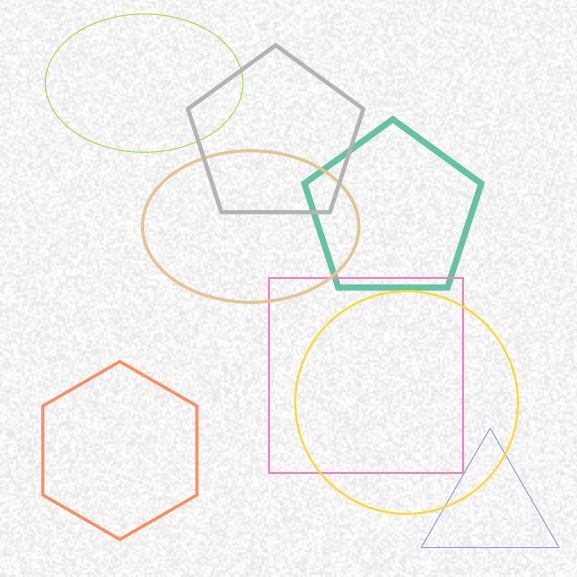[{"shape": "pentagon", "thickness": 3, "radius": 0.8, "center": [0.68, 0.632]}, {"shape": "hexagon", "thickness": 1.5, "radius": 0.77, "center": [0.208, 0.219]}, {"shape": "triangle", "thickness": 0.5, "radius": 0.69, "center": [0.849, 0.12]}, {"shape": "square", "thickness": 1, "radius": 0.84, "center": [0.634, 0.348]}, {"shape": "oval", "thickness": 0.5, "radius": 0.86, "center": [0.25, 0.855]}, {"shape": "circle", "thickness": 1, "radius": 0.96, "center": [0.704, 0.302]}, {"shape": "oval", "thickness": 1.5, "radius": 0.94, "center": [0.434, 0.607]}, {"shape": "pentagon", "thickness": 2, "radius": 0.8, "center": [0.477, 0.761]}]